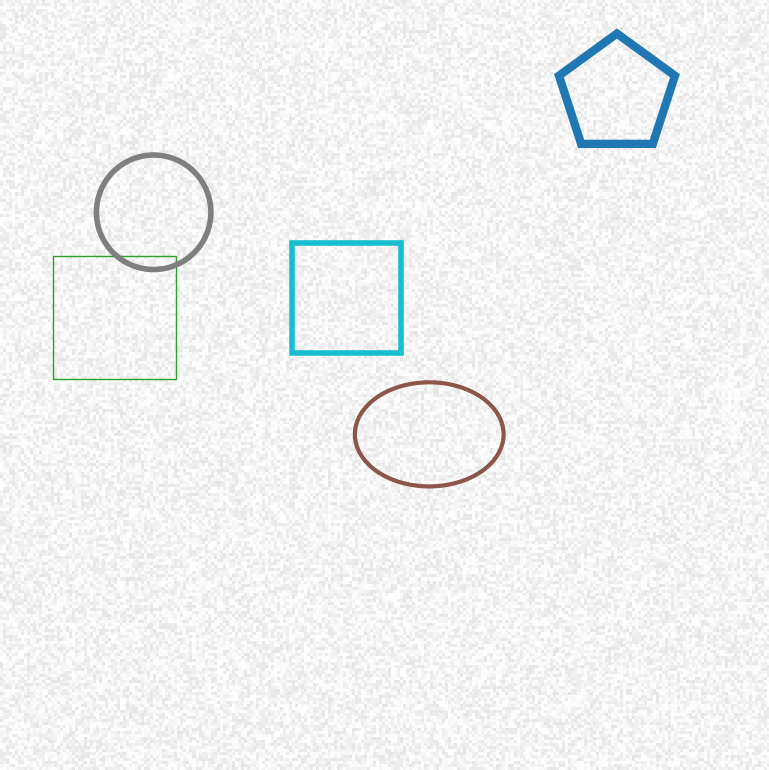[{"shape": "pentagon", "thickness": 3, "radius": 0.4, "center": [0.801, 0.877]}, {"shape": "square", "thickness": 0.5, "radius": 0.4, "center": [0.149, 0.588]}, {"shape": "oval", "thickness": 1.5, "radius": 0.48, "center": [0.557, 0.436]}, {"shape": "circle", "thickness": 2, "radius": 0.37, "center": [0.2, 0.724]}, {"shape": "square", "thickness": 2, "radius": 0.36, "center": [0.45, 0.613]}]